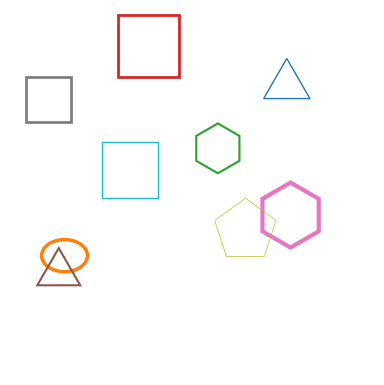[{"shape": "triangle", "thickness": 1, "radius": 0.35, "center": [0.745, 0.779]}, {"shape": "oval", "thickness": 2.5, "radius": 0.3, "center": [0.168, 0.336]}, {"shape": "hexagon", "thickness": 1.5, "radius": 0.32, "center": [0.566, 0.615]}, {"shape": "square", "thickness": 2, "radius": 0.4, "center": [0.385, 0.88]}, {"shape": "triangle", "thickness": 1.5, "radius": 0.32, "center": [0.153, 0.291]}, {"shape": "hexagon", "thickness": 3, "radius": 0.42, "center": [0.755, 0.441]}, {"shape": "square", "thickness": 2, "radius": 0.29, "center": [0.125, 0.742]}, {"shape": "pentagon", "thickness": 0.5, "radius": 0.42, "center": [0.637, 0.401]}, {"shape": "square", "thickness": 1, "radius": 0.37, "center": [0.337, 0.558]}]